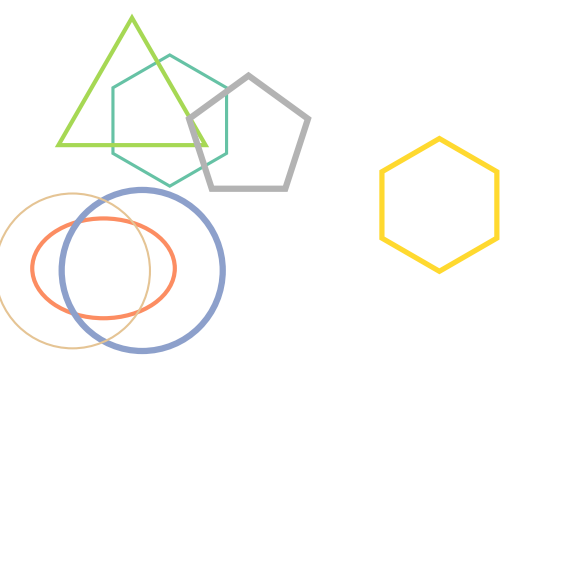[{"shape": "hexagon", "thickness": 1.5, "radius": 0.57, "center": [0.294, 0.79]}, {"shape": "oval", "thickness": 2, "radius": 0.62, "center": [0.179, 0.534]}, {"shape": "circle", "thickness": 3, "radius": 0.7, "center": [0.246, 0.531]}, {"shape": "triangle", "thickness": 2, "radius": 0.74, "center": [0.229, 0.821]}, {"shape": "hexagon", "thickness": 2.5, "radius": 0.57, "center": [0.761, 0.644]}, {"shape": "circle", "thickness": 1, "radius": 0.67, "center": [0.126, 0.53]}, {"shape": "pentagon", "thickness": 3, "radius": 0.54, "center": [0.43, 0.76]}]